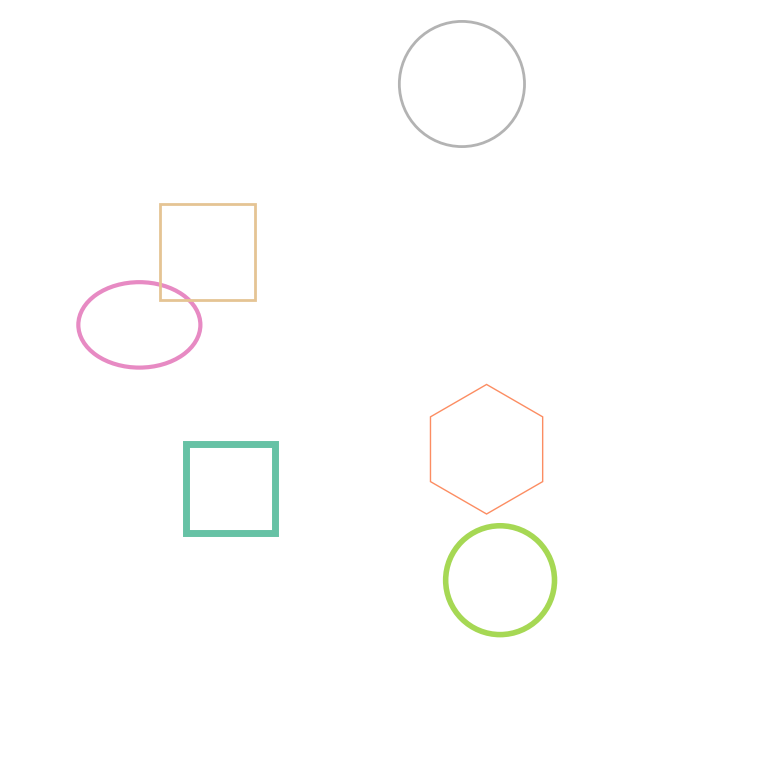[{"shape": "square", "thickness": 2.5, "radius": 0.29, "center": [0.299, 0.365]}, {"shape": "hexagon", "thickness": 0.5, "radius": 0.42, "center": [0.632, 0.417]}, {"shape": "oval", "thickness": 1.5, "radius": 0.4, "center": [0.181, 0.578]}, {"shape": "circle", "thickness": 2, "radius": 0.35, "center": [0.649, 0.247]}, {"shape": "square", "thickness": 1, "radius": 0.31, "center": [0.269, 0.673]}, {"shape": "circle", "thickness": 1, "radius": 0.41, "center": [0.6, 0.891]}]